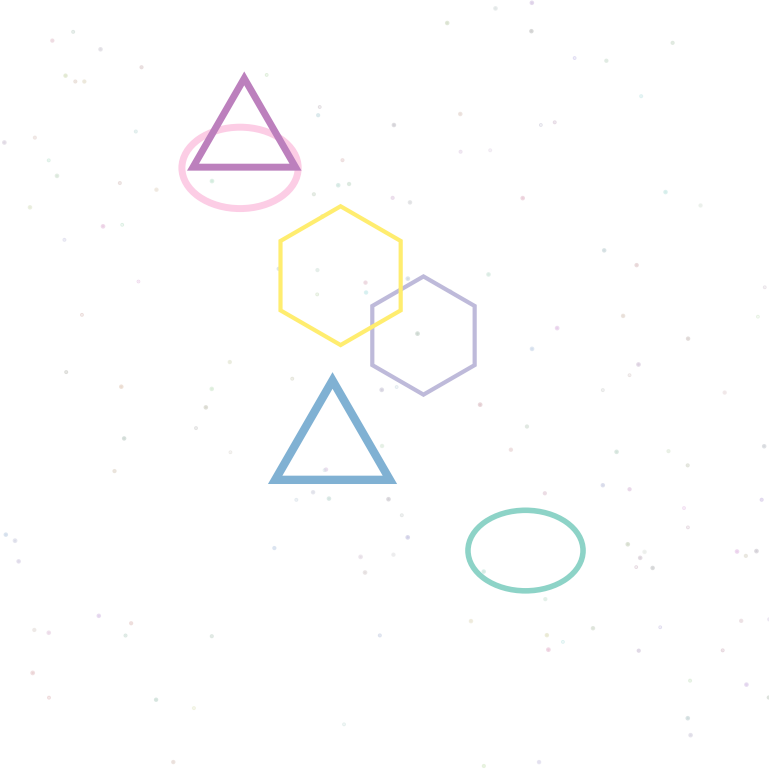[{"shape": "oval", "thickness": 2, "radius": 0.37, "center": [0.682, 0.285]}, {"shape": "hexagon", "thickness": 1.5, "radius": 0.38, "center": [0.55, 0.564]}, {"shape": "triangle", "thickness": 3, "radius": 0.43, "center": [0.432, 0.42]}, {"shape": "oval", "thickness": 2.5, "radius": 0.38, "center": [0.312, 0.782]}, {"shape": "triangle", "thickness": 2.5, "radius": 0.38, "center": [0.317, 0.821]}, {"shape": "hexagon", "thickness": 1.5, "radius": 0.45, "center": [0.442, 0.642]}]